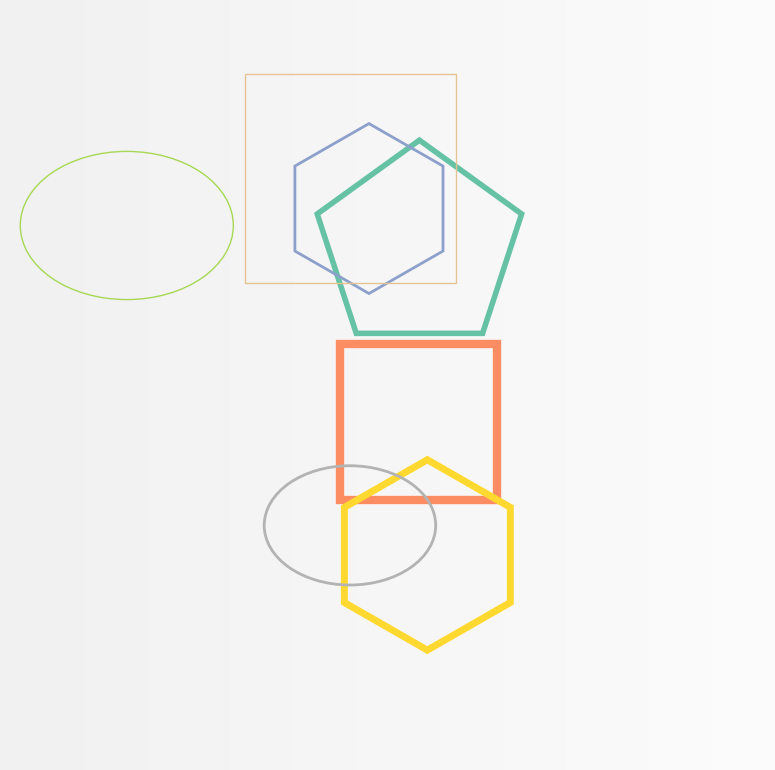[{"shape": "pentagon", "thickness": 2, "radius": 0.69, "center": [0.541, 0.679]}, {"shape": "square", "thickness": 3, "radius": 0.51, "center": [0.54, 0.452]}, {"shape": "hexagon", "thickness": 1, "radius": 0.55, "center": [0.476, 0.729]}, {"shape": "oval", "thickness": 0.5, "radius": 0.69, "center": [0.164, 0.707]}, {"shape": "hexagon", "thickness": 2.5, "radius": 0.62, "center": [0.551, 0.279]}, {"shape": "square", "thickness": 0.5, "radius": 0.68, "center": [0.452, 0.768]}, {"shape": "oval", "thickness": 1, "radius": 0.55, "center": [0.452, 0.318]}]